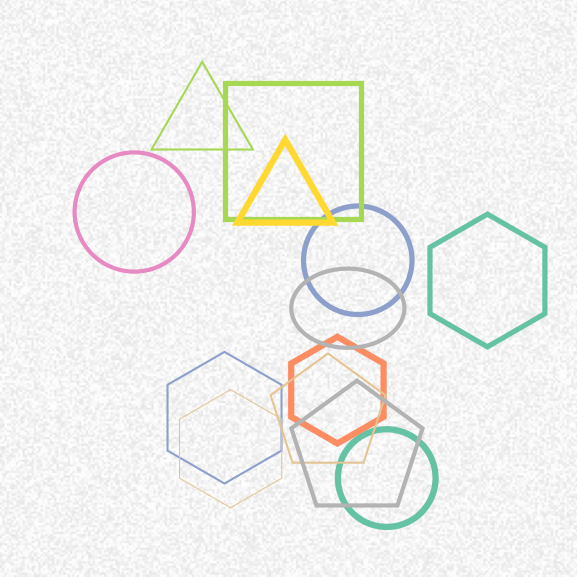[{"shape": "hexagon", "thickness": 2.5, "radius": 0.57, "center": [0.844, 0.513]}, {"shape": "circle", "thickness": 3, "radius": 0.42, "center": [0.67, 0.171]}, {"shape": "hexagon", "thickness": 3, "radius": 0.46, "center": [0.584, 0.324]}, {"shape": "circle", "thickness": 2.5, "radius": 0.47, "center": [0.62, 0.548]}, {"shape": "hexagon", "thickness": 1, "radius": 0.57, "center": [0.389, 0.276]}, {"shape": "circle", "thickness": 2, "radius": 0.52, "center": [0.232, 0.632]}, {"shape": "triangle", "thickness": 1, "radius": 0.51, "center": [0.35, 0.791]}, {"shape": "square", "thickness": 2.5, "radius": 0.59, "center": [0.508, 0.737]}, {"shape": "triangle", "thickness": 3, "radius": 0.48, "center": [0.494, 0.662]}, {"shape": "hexagon", "thickness": 0.5, "radius": 0.51, "center": [0.399, 0.222]}, {"shape": "pentagon", "thickness": 1, "radius": 0.52, "center": [0.568, 0.283]}, {"shape": "pentagon", "thickness": 2, "radius": 0.6, "center": [0.618, 0.22]}, {"shape": "oval", "thickness": 2, "radius": 0.49, "center": [0.602, 0.465]}]